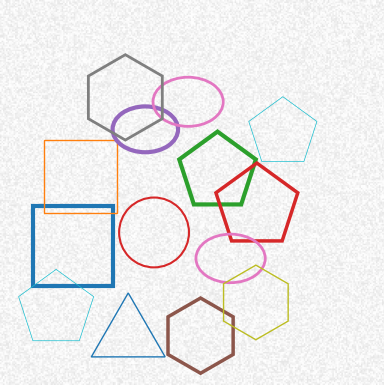[{"shape": "square", "thickness": 3, "radius": 0.52, "center": [0.19, 0.362]}, {"shape": "triangle", "thickness": 1, "radius": 0.55, "center": [0.333, 0.128]}, {"shape": "square", "thickness": 1, "radius": 0.48, "center": [0.209, 0.542]}, {"shape": "pentagon", "thickness": 3, "radius": 0.52, "center": [0.565, 0.554]}, {"shape": "pentagon", "thickness": 2.5, "radius": 0.56, "center": [0.667, 0.465]}, {"shape": "circle", "thickness": 1.5, "radius": 0.45, "center": [0.4, 0.396]}, {"shape": "oval", "thickness": 3, "radius": 0.43, "center": [0.377, 0.664]}, {"shape": "hexagon", "thickness": 2.5, "radius": 0.49, "center": [0.521, 0.128]}, {"shape": "oval", "thickness": 2, "radius": 0.45, "center": [0.599, 0.329]}, {"shape": "oval", "thickness": 2, "radius": 0.46, "center": [0.489, 0.736]}, {"shape": "hexagon", "thickness": 2, "radius": 0.55, "center": [0.326, 0.747]}, {"shape": "hexagon", "thickness": 1, "radius": 0.48, "center": [0.665, 0.214]}, {"shape": "pentagon", "thickness": 0.5, "radius": 0.47, "center": [0.735, 0.656]}, {"shape": "pentagon", "thickness": 0.5, "radius": 0.51, "center": [0.146, 0.198]}]